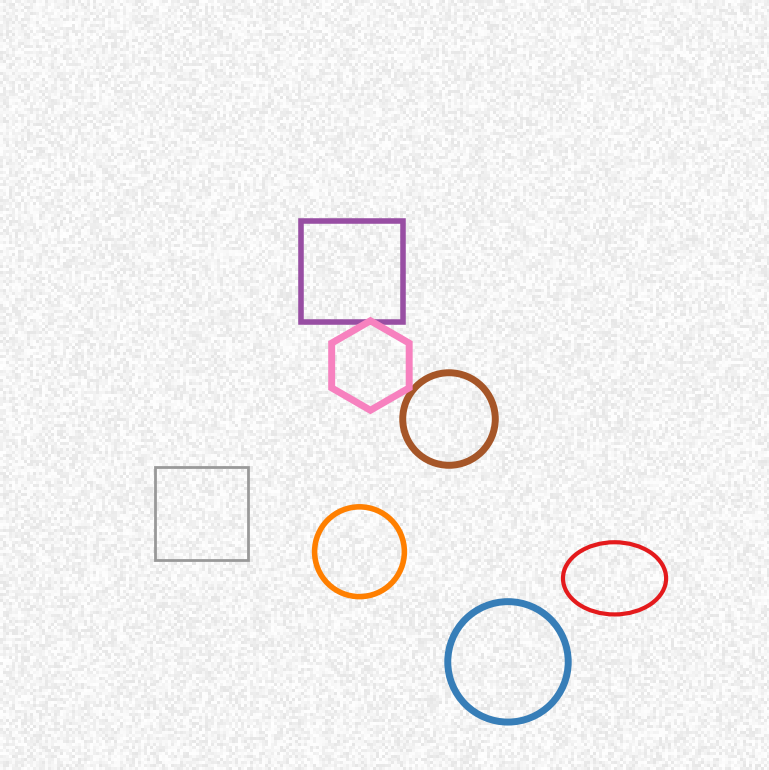[{"shape": "oval", "thickness": 1.5, "radius": 0.33, "center": [0.798, 0.249]}, {"shape": "circle", "thickness": 2.5, "radius": 0.39, "center": [0.66, 0.14]}, {"shape": "square", "thickness": 2, "radius": 0.33, "center": [0.457, 0.647]}, {"shape": "circle", "thickness": 2, "radius": 0.29, "center": [0.467, 0.283]}, {"shape": "circle", "thickness": 2.5, "radius": 0.3, "center": [0.583, 0.456]}, {"shape": "hexagon", "thickness": 2.5, "radius": 0.29, "center": [0.481, 0.525]}, {"shape": "square", "thickness": 1, "radius": 0.3, "center": [0.262, 0.333]}]